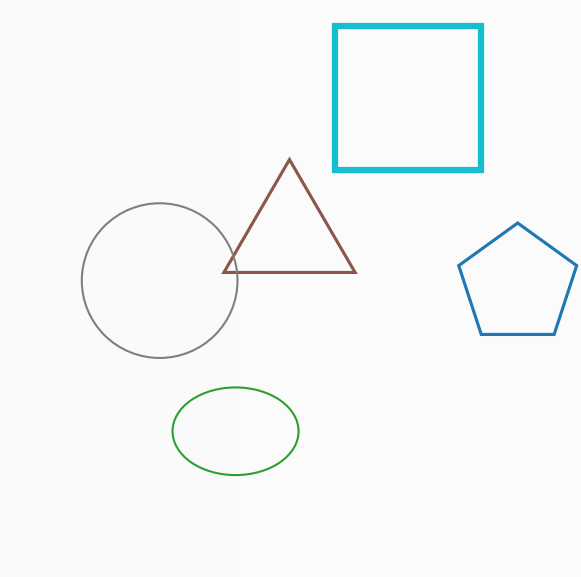[{"shape": "pentagon", "thickness": 1.5, "radius": 0.53, "center": [0.891, 0.506]}, {"shape": "oval", "thickness": 1, "radius": 0.54, "center": [0.405, 0.252]}, {"shape": "triangle", "thickness": 1.5, "radius": 0.65, "center": [0.498, 0.593]}, {"shape": "circle", "thickness": 1, "radius": 0.67, "center": [0.275, 0.513]}, {"shape": "square", "thickness": 3, "radius": 0.63, "center": [0.702, 0.829]}]